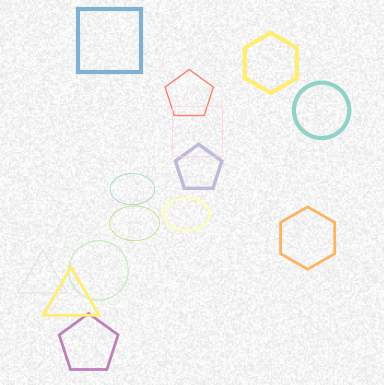[{"shape": "circle", "thickness": 3, "radius": 0.36, "center": [0.835, 0.713]}, {"shape": "oval", "thickness": 0.5, "radius": 0.29, "center": [0.344, 0.509]}, {"shape": "oval", "thickness": 1.5, "radius": 0.3, "center": [0.484, 0.444]}, {"shape": "pentagon", "thickness": 2.5, "radius": 0.32, "center": [0.516, 0.562]}, {"shape": "pentagon", "thickness": 1, "radius": 0.33, "center": [0.492, 0.753]}, {"shape": "square", "thickness": 3, "radius": 0.41, "center": [0.285, 0.895]}, {"shape": "hexagon", "thickness": 2, "radius": 0.41, "center": [0.799, 0.382]}, {"shape": "oval", "thickness": 0.5, "radius": 0.32, "center": [0.349, 0.42]}, {"shape": "square", "thickness": 0.5, "radius": 0.32, "center": [0.512, 0.659]}, {"shape": "triangle", "thickness": 0.5, "radius": 0.37, "center": [0.111, 0.276]}, {"shape": "pentagon", "thickness": 2, "radius": 0.4, "center": [0.23, 0.105]}, {"shape": "circle", "thickness": 1, "radius": 0.39, "center": [0.256, 0.298]}, {"shape": "triangle", "thickness": 2, "radius": 0.42, "center": [0.185, 0.223]}, {"shape": "hexagon", "thickness": 3, "radius": 0.39, "center": [0.703, 0.837]}]